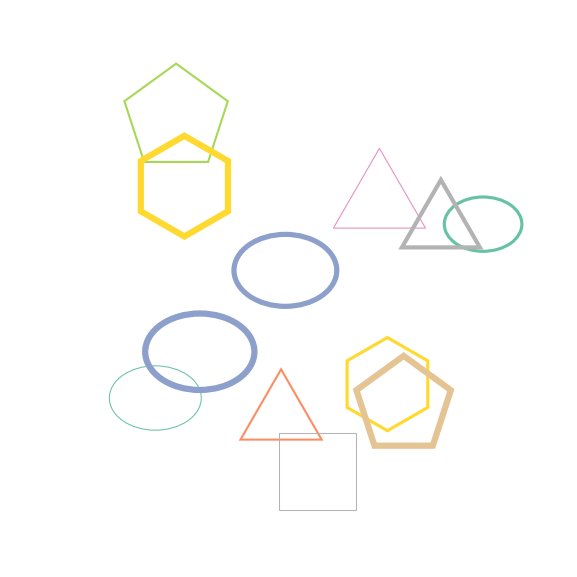[{"shape": "oval", "thickness": 0.5, "radius": 0.4, "center": [0.269, 0.31]}, {"shape": "oval", "thickness": 1.5, "radius": 0.34, "center": [0.837, 0.611]}, {"shape": "triangle", "thickness": 1, "radius": 0.41, "center": [0.487, 0.278]}, {"shape": "oval", "thickness": 2.5, "radius": 0.45, "center": [0.494, 0.531]}, {"shape": "oval", "thickness": 3, "radius": 0.47, "center": [0.346, 0.39]}, {"shape": "triangle", "thickness": 0.5, "radius": 0.46, "center": [0.657, 0.65]}, {"shape": "pentagon", "thickness": 1, "radius": 0.47, "center": [0.305, 0.795]}, {"shape": "hexagon", "thickness": 1.5, "radius": 0.4, "center": [0.671, 0.334]}, {"shape": "hexagon", "thickness": 3, "radius": 0.44, "center": [0.319, 0.677]}, {"shape": "pentagon", "thickness": 3, "radius": 0.43, "center": [0.699, 0.297]}, {"shape": "triangle", "thickness": 2, "radius": 0.39, "center": [0.763, 0.61]}, {"shape": "square", "thickness": 0.5, "radius": 0.33, "center": [0.55, 0.182]}]